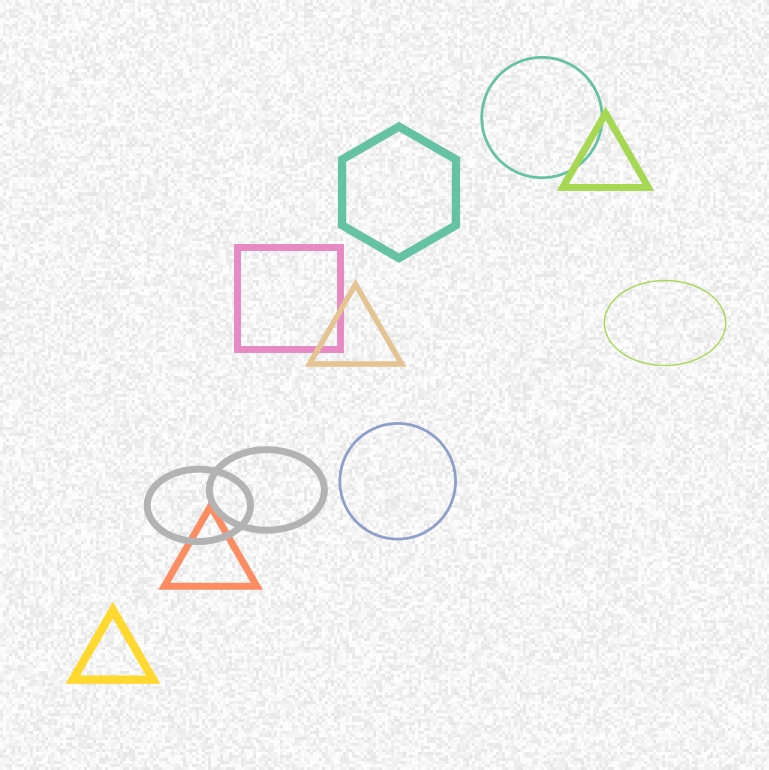[{"shape": "circle", "thickness": 1, "radius": 0.39, "center": [0.704, 0.847]}, {"shape": "hexagon", "thickness": 3, "radius": 0.43, "center": [0.518, 0.75]}, {"shape": "triangle", "thickness": 2.5, "radius": 0.35, "center": [0.273, 0.273]}, {"shape": "circle", "thickness": 1, "radius": 0.38, "center": [0.516, 0.375]}, {"shape": "square", "thickness": 2.5, "radius": 0.33, "center": [0.375, 0.613]}, {"shape": "oval", "thickness": 0.5, "radius": 0.39, "center": [0.864, 0.581]}, {"shape": "triangle", "thickness": 2.5, "radius": 0.32, "center": [0.786, 0.789]}, {"shape": "triangle", "thickness": 3, "radius": 0.3, "center": [0.147, 0.147]}, {"shape": "triangle", "thickness": 2, "radius": 0.35, "center": [0.462, 0.562]}, {"shape": "oval", "thickness": 2.5, "radius": 0.37, "center": [0.347, 0.364]}, {"shape": "oval", "thickness": 2.5, "radius": 0.34, "center": [0.258, 0.344]}]